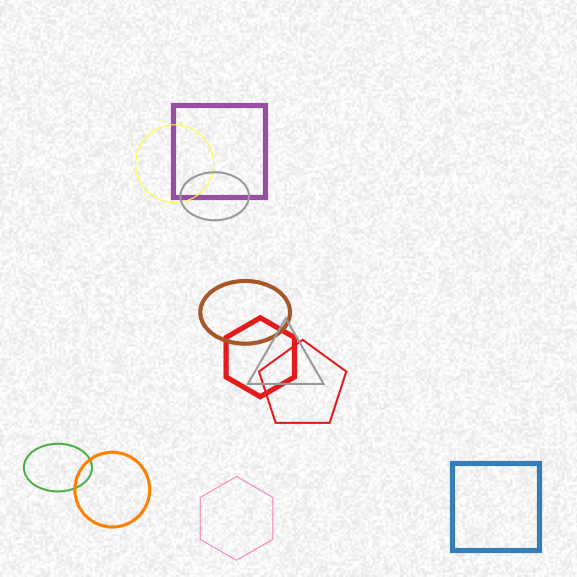[{"shape": "hexagon", "thickness": 2.5, "radius": 0.34, "center": [0.451, 0.381]}, {"shape": "pentagon", "thickness": 1, "radius": 0.4, "center": [0.524, 0.331]}, {"shape": "square", "thickness": 2.5, "radius": 0.38, "center": [0.858, 0.122]}, {"shape": "oval", "thickness": 1, "radius": 0.3, "center": [0.1, 0.189]}, {"shape": "square", "thickness": 2.5, "radius": 0.4, "center": [0.38, 0.737]}, {"shape": "circle", "thickness": 1.5, "radius": 0.32, "center": [0.194, 0.151]}, {"shape": "circle", "thickness": 0.5, "radius": 0.34, "center": [0.302, 0.716]}, {"shape": "oval", "thickness": 2, "radius": 0.39, "center": [0.425, 0.458]}, {"shape": "hexagon", "thickness": 0.5, "radius": 0.36, "center": [0.41, 0.101]}, {"shape": "oval", "thickness": 1, "radius": 0.3, "center": [0.372, 0.659]}, {"shape": "triangle", "thickness": 1, "radius": 0.38, "center": [0.495, 0.372]}]